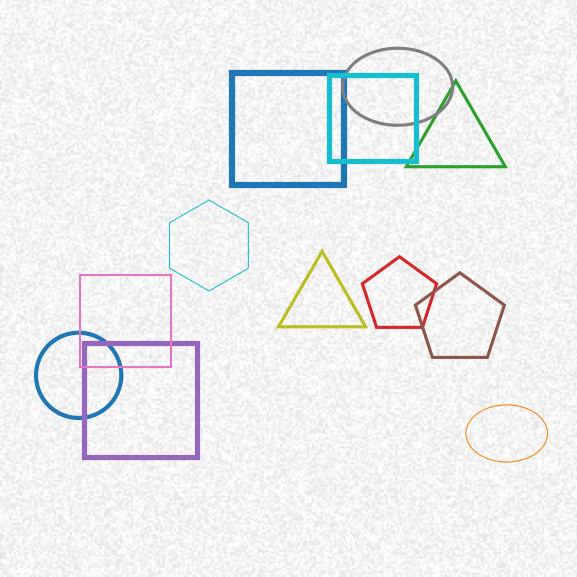[{"shape": "circle", "thickness": 2, "radius": 0.37, "center": [0.136, 0.349]}, {"shape": "square", "thickness": 3, "radius": 0.48, "center": [0.499, 0.775]}, {"shape": "oval", "thickness": 0.5, "radius": 0.35, "center": [0.877, 0.249]}, {"shape": "triangle", "thickness": 1.5, "radius": 0.5, "center": [0.789, 0.76]}, {"shape": "pentagon", "thickness": 1.5, "radius": 0.34, "center": [0.692, 0.487]}, {"shape": "square", "thickness": 2.5, "radius": 0.49, "center": [0.243, 0.306]}, {"shape": "pentagon", "thickness": 1.5, "radius": 0.4, "center": [0.796, 0.446]}, {"shape": "square", "thickness": 1, "radius": 0.39, "center": [0.217, 0.443]}, {"shape": "oval", "thickness": 1.5, "radius": 0.48, "center": [0.689, 0.849]}, {"shape": "triangle", "thickness": 1.5, "radius": 0.44, "center": [0.558, 0.477]}, {"shape": "square", "thickness": 2.5, "radius": 0.37, "center": [0.645, 0.795]}, {"shape": "hexagon", "thickness": 0.5, "radius": 0.39, "center": [0.362, 0.574]}]